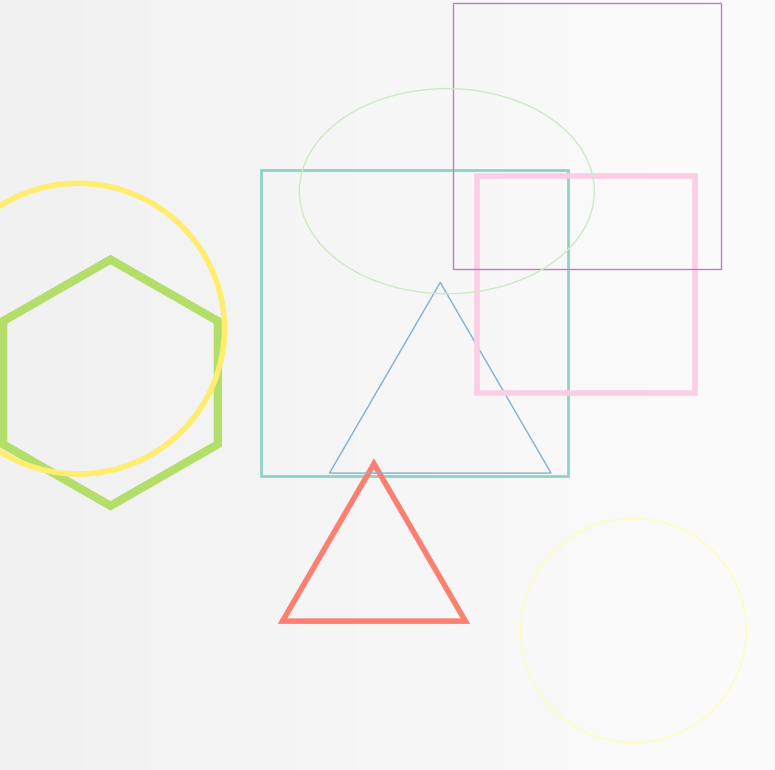[{"shape": "square", "thickness": 1, "radius": 0.99, "center": [0.535, 0.58]}, {"shape": "circle", "thickness": 0.5, "radius": 0.73, "center": [0.817, 0.181]}, {"shape": "triangle", "thickness": 2, "radius": 0.68, "center": [0.483, 0.261]}, {"shape": "triangle", "thickness": 0.5, "radius": 0.83, "center": [0.568, 0.468]}, {"shape": "hexagon", "thickness": 3, "radius": 0.8, "center": [0.143, 0.503]}, {"shape": "square", "thickness": 2, "radius": 0.7, "center": [0.756, 0.631]}, {"shape": "square", "thickness": 0.5, "radius": 0.86, "center": [0.758, 0.823]}, {"shape": "oval", "thickness": 0.5, "radius": 0.95, "center": [0.577, 0.752]}, {"shape": "circle", "thickness": 2, "radius": 0.94, "center": [0.101, 0.573]}]